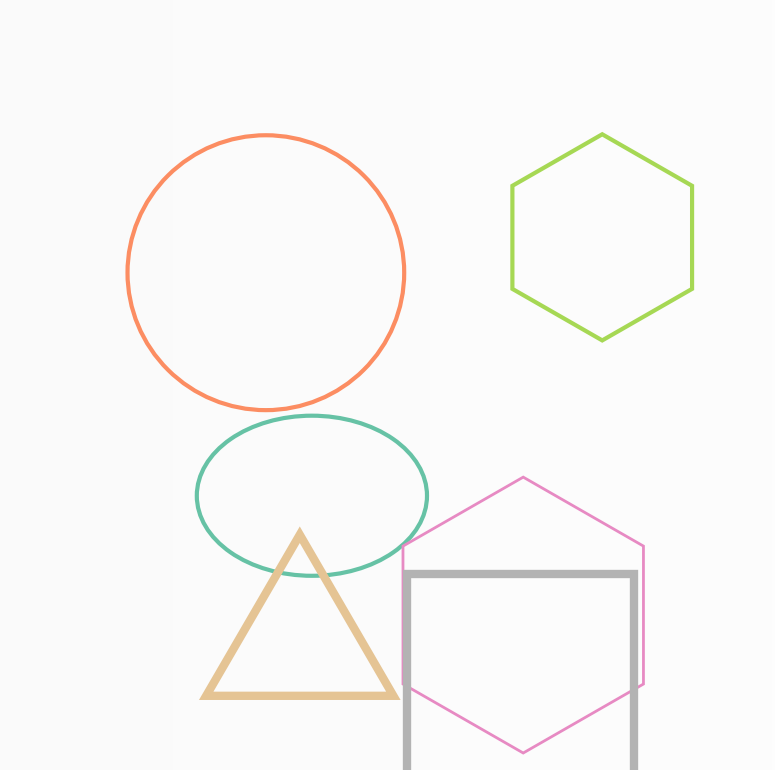[{"shape": "oval", "thickness": 1.5, "radius": 0.74, "center": [0.402, 0.356]}, {"shape": "circle", "thickness": 1.5, "radius": 0.89, "center": [0.343, 0.646]}, {"shape": "hexagon", "thickness": 1, "radius": 0.9, "center": [0.675, 0.201]}, {"shape": "hexagon", "thickness": 1.5, "radius": 0.67, "center": [0.777, 0.692]}, {"shape": "triangle", "thickness": 3, "radius": 0.7, "center": [0.387, 0.166]}, {"shape": "square", "thickness": 3, "radius": 0.73, "center": [0.672, 0.108]}]